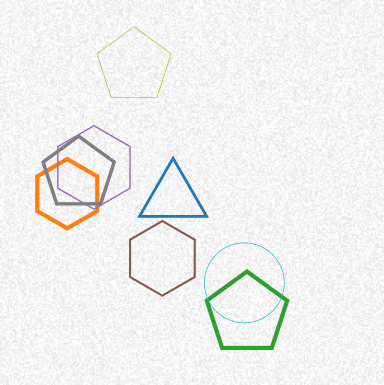[{"shape": "triangle", "thickness": 2, "radius": 0.5, "center": [0.45, 0.488]}, {"shape": "hexagon", "thickness": 3, "radius": 0.45, "center": [0.175, 0.497]}, {"shape": "pentagon", "thickness": 3, "radius": 0.55, "center": [0.641, 0.185]}, {"shape": "hexagon", "thickness": 1, "radius": 0.54, "center": [0.244, 0.565]}, {"shape": "hexagon", "thickness": 1.5, "radius": 0.48, "center": [0.422, 0.329]}, {"shape": "pentagon", "thickness": 2.5, "radius": 0.49, "center": [0.204, 0.549]}, {"shape": "pentagon", "thickness": 0.5, "radius": 0.51, "center": [0.348, 0.829]}, {"shape": "circle", "thickness": 0.5, "radius": 0.52, "center": [0.635, 0.265]}]